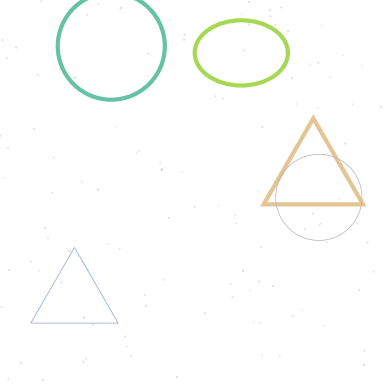[{"shape": "circle", "thickness": 3, "radius": 0.7, "center": [0.289, 0.88]}, {"shape": "triangle", "thickness": 0.5, "radius": 0.65, "center": [0.193, 0.226]}, {"shape": "oval", "thickness": 3, "radius": 0.61, "center": [0.627, 0.863]}, {"shape": "triangle", "thickness": 3, "radius": 0.74, "center": [0.814, 0.544]}, {"shape": "circle", "thickness": 0.5, "radius": 0.56, "center": [0.828, 0.487]}]